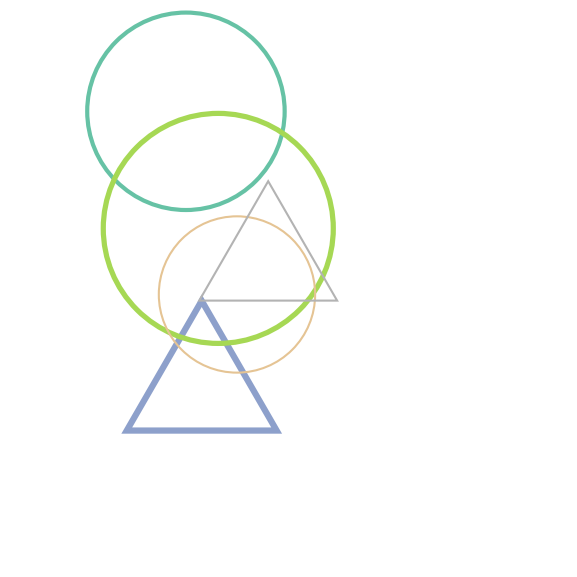[{"shape": "circle", "thickness": 2, "radius": 0.85, "center": [0.322, 0.806]}, {"shape": "triangle", "thickness": 3, "radius": 0.75, "center": [0.349, 0.329]}, {"shape": "circle", "thickness": 2.5, "radius": 1.0, "center": [0.378, 0.604]}, {"shape": "circle", "thickness": 1, "radius": 0.68, "center": [0.41, 0.489]}, {"shape": "triangle", "thickness": 1, "radius": 0.69, "center": [0.464, 0.548]}]